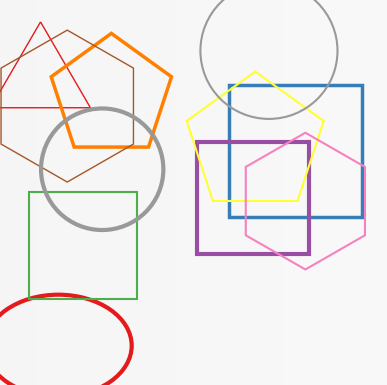[{"shape": "triangle", "thickness": 1, "radius": 0.74, "center": [0.105, 0.794]}, {"shape": "oval", "thickness": 3, "radius": 0.95, "center": [0.151, 0.102]}, {"shape": "square", "thickness": 2.5, "radius": 0.85, "center": [0.763, 0.608]}, {"shape": "square", "thickness": 1.5, "radius": 0.7, "center": [0.213, 0.362]}, {"shape": "square", "thickness": 3, "radius": 0.73, "center": [0.653, 0.487]}, {"shape": "pentagon", "thickness": 2.5, "radius": 0.82, "center": [0.287, 0.75]}, {"shape": "pentagon", "thickness": 1.5, "radius": 0.93, "center": [0.659, 0.628]}, {"shape": "hexagon", "thickness": 1, "radius": 0.99, "center": [0.174, 0.724]}, {"shape": "hexagon", "thickness": 1.5, "radius": 0.89, "center": [0.788, 0.478]}, {"shape": "circle", "thickness": 1.5, "radius": 0.88, "center": [0.694, 0.868]}, {"shape": "circle", "thickness": 3, "radius": 0.79, "center": [0.264, 0.56]}]